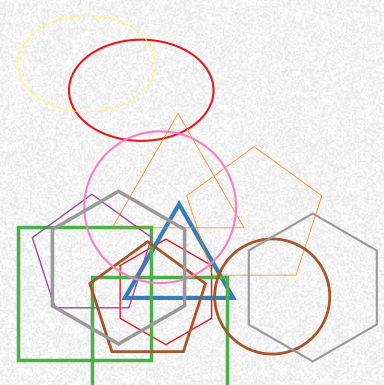[{"shape": "oval", "thickness": 1.5, "radius": 0.94, "center": [0.367, 0.766]}, {"shape": "hexagon", "thickness": 1, "radius": 0.69, "center": [0.431, 0.242]}, {"shape": "triangle", "thickness": 3, "radius": 0.81, "center": [0.465, 0.307]}, {"shape": "square", "thickness": 2.5, "radius": 0.87, "center": [0.219, 0.238]}, {"shape": "square", "thickness": 2.5, "radius": 0.88, "center": [0.414, 0.103]}, {"shape": "pentagon", "thickness": 1, "radius": 0.81, "center": [0.239, 0.332]}, {"shape": "pentagon", "thickness": 0.5, "radius": 0.92, "center": [0.66, 0.435]}, {"shape": "triangle", "thickness": 0.5, "radius": 0.99, "center": [0.463, 0.507]}, {"shape": "oval", "thickness": 0.5, "radius": 0.89, "center": [0.225, 0.834]}, {"shape": "pentagon", "thickness": 2, "radius": 0.79, "center": [0.384, 0.214]}, {"shape": "circle", "thickness": 2, "radius": 0.75, "center": [0.707, 0.23]}, {"shape": "circle", "thickness": 1.5, "radius": 0.99, "center": [0.416, 0.462]}, {"shape": "hexagon", "thickness": 1.5, "radius": 0.96, "center": [0.812, 0.253]}, {"shape": "hexagon", "thickness": 2.5, "radius": 0.99, "center": [0.308, 0.305]}]